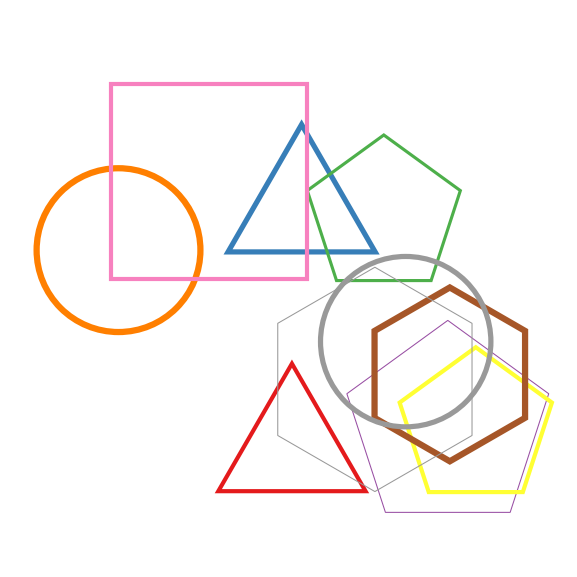[{"shape": "triangle", "thickness": 2, "radius": 0.74, "center": [0.506, 0.222]}, {"shape": "triangle", "thickness": 2.5, "radius": 0.74, "center": [0.522, 0.636]}, {"shape": "pentagon", "thickness": 1.5, "radius": 0.7, "center": [0.665, 0.626]}, {"shape": "pentagon", "thickness": 0.5, "radius": 0.92, "center": [0.775, 0.261]}, {"shape": "circle", "thickness": 3, "radius": 0.71, "center": [0.205, 0.566]}, {"shape": "pentagon", "thickness": 2, "radius": 0.69, "center": [0.824, 0.259]}, {"shape": "hexagon", "thickness": 3, "radius": 0.75, "center": [0.779, 0.351]}, {"shape": "square", "thickness": 2, "radius": 0.85, "center": [0.362, 0.685]}, {"shape": "hexagon", "thickness": 0.5, "radius": 0.97, "center": [0.649, 0.342]}, {"shape": "circle", "thickness": 2.5, "radius": 0.74, "center": [0.703, 0.408]}]